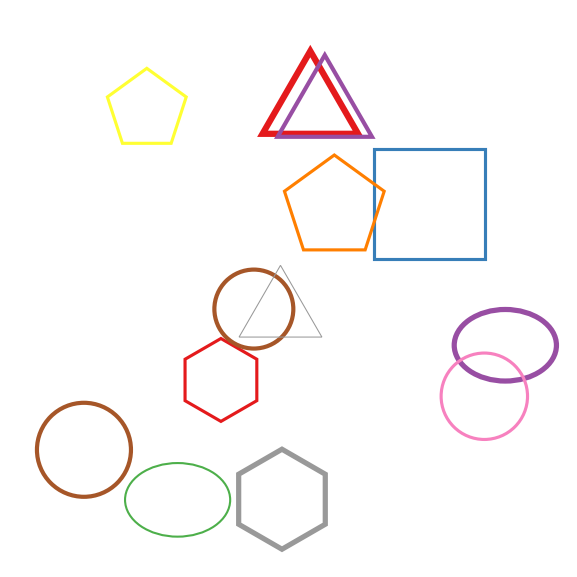[{"shape": "triangle", "thickness": 3, "radius": 0.48, "center": [0.537, 0.815]}, {"shape": "hexagon", "thickness": 1.5, "radius": 0.36, "center": [0.383, 0.341]}, {"shape": "square", "thickness": 1.5, "radius": 0.48, "center": [0.744, 0.646]}, {"shape": "oval", "thickness": 1, "radius": 0.46, "center": [0.308, 0.134]}, {"shape": "triangle", "thickness": 2, "radius": 0.47, "center": [0.562, 0.809]}, {"shape": "oval", "thickness": 2.5, "radius": 0.44, "center": [0.875, 0.401]}, {"shape": "pentagon", "thickness": 1.5, "radius": 0.45, "center": [0.579, 0.64]}, {"shape": "pentagon", "thickness": 1.5, "radius": 0.36, "center": [0.254, 0.809]}, {"shape": "circle", "thickness": 2, "radius": 0.41, "center": [0.145, 0.22]}, {"shape": "circle", "thickness": 2, "radius": 0.34, "center": [0.44, 0.464]}, {"shape": "circle", "thickness": 1.5, "radius": 0.37, "center": [0.839, 0.313]}, {"shape": "triangle", "thickness": 0.5, "radius": 0.41, "center": [0.486, 0.457]}, {"shape": "hexagon", "thickness": 2.5, "radius": 0.43, "center": [0.488, 0.135]}]